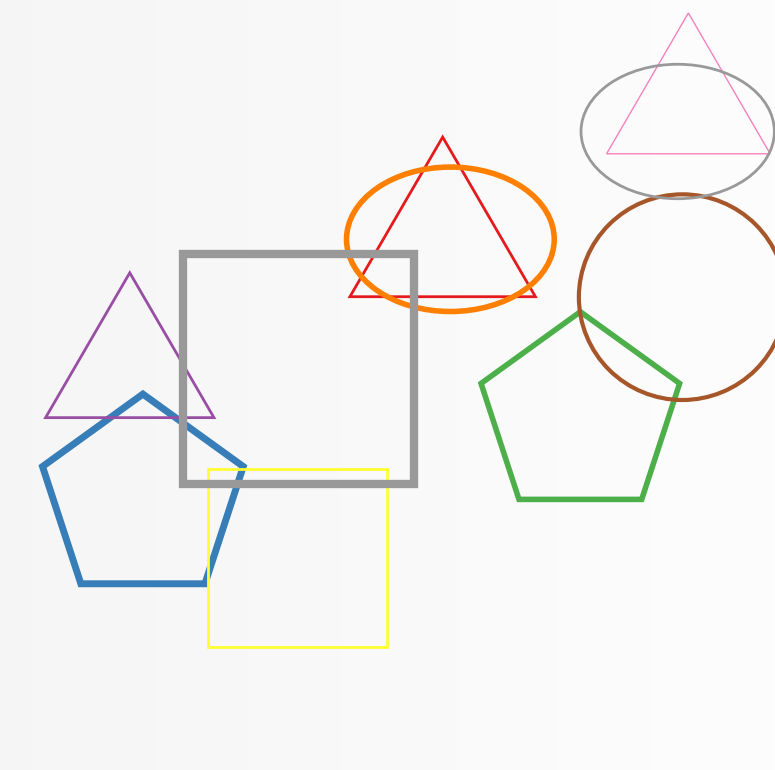[{"shape": "triangle", "thickness": 1, "radius": 0.69, "center": [0.571, 0.684]}, {"shape": "pentagon", "thickness": 2.5, "radius": 0.68, "center": [0.184, 0.352]}, {"shape": "pentagon", "thickness": 2, "radius": 0.67, "center": [0.749, 0.46]}, {"shape": "triangle", "thickness": 1, "radius": 0.63, "center": [0.167, 0.52]}, {"shape": "oval", "thickness": 2, "radius": 0.67, "center": [0.581, 0.689]}, {"shape": "square", "thickness": 1, "radius": 0.58, "center": [0.384, 0.276]}, {"shape": "circle", "thickness": 1.5, "radius": 0.67, "center": [0.88, 0.614]}, {"shape": "triangle", "thickness": 0.5, "radius": 0.61, "center": [0.888, 0.861]}, {"shape": "square", "thickness": 3, "radius": 0.75, "center": [0.385, 0.521]}, {"shape": "oval", "thickness": 1, "radius": 0.62, "center": [0.874, 0.829]}]